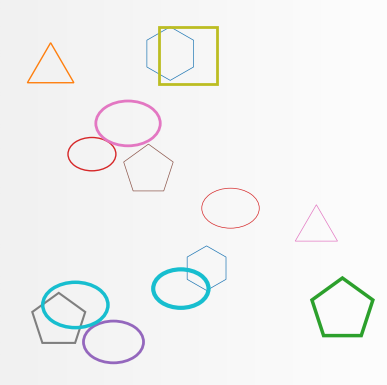[{"shape": "hexagon", "thickness": 0.5, "radius": 0.35, "center": [0.439, 0.861]}, {"shape": "hexagon", "thickness": 0.5, "radius": 0.29, "center": [0.533, 0.303]}, {"shape": "triangle", "thickness": 1, "radius": 0.35, "center": [0.131, 0.82]}, {"shape": "pentagon", "thickness": 2.5, "radius": 0.41, "center": [0.884, 0.195]}, {"shape": "oval", "thickness": 1, "radius": 0.31, "center": [0.237, 0.6]}, {"shape": "oval", "thickness": 0.5, "radius": 0.37, "center": [0.595, 0.459]}, {"shape": "oval", "thickness": 2, "radius": 0.39, "center": [0.293, 0.112]}, {"shape": "pentagon", "thickness": 0.5, "radius": 0.34, "center": [0.383, 0.558]}, {"shape": "triangle", "thickness": 0.5, "radius": 0.32, "center": [0.816, 0.405]}, {"shape": "oval", "thickness": 2, "radius": 0.42, "center": [0.33, 0.679]}, {"shape": "pentagon", "thickness": 1.5, "radius": 0.36, "center": [0.152, 0.167]}, {"shape": "square", "thickness": 2, "radius": 0.37, "center": [0.486, 0.856]}, {"shape": "oval", "thickness": 2.5, "radius": 0.42, "center": [0.194, 0.208]}, {"shape": "oval", "thickness": 3, "radius": 0.36, "center": [0.467, 0.25]}]